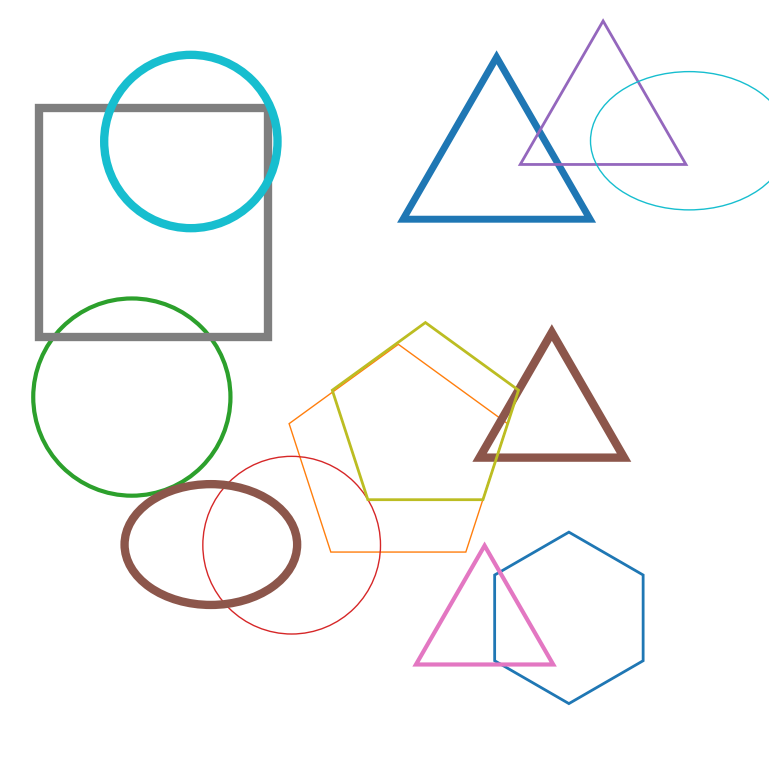[{"shape": "hexagon", "thickness": 1, "radius": 0.56, "center": [0.739, 0.198]}, {"shape": "triangle", "thickness": 2.5, "radius": 0.7, "center": [0.645, 0.785]}, {"shape": "pentagon", "thickness": 0.5, "radius": 0.75, "center": [0.517, 0.404]}, {"shape": "circle", "thickness": 1.5, "radius": 0.64, "center": [0.171, 0.484]}, {"shape": "circle", "thickness": 0.5, "radius": 0.58, "center": [0.379, 0.292]}, {"shape": "triangle", "thickness": 1, "radius": 0.62, "center": [0.783, 0.849]}, {"shape": "triangle", "thickness": 3, "radius": 0.54, "center": [0.717, 0.46]}, {"shape": "oval", "thickness": 3, "radius": 0.56, "center": [0.274, 0.293]}, {"shape": "triangle", "thickness": 1.5, "radius": 0.51, "center": [0.629, 0.188]}, {"shape": "square", "thickness": 3, "radius": 0.74, "center": [0.199, 0.71]}, {"shape": "pentagon", "thickness": 1, "radius": 0.64, "center": [0.552, 0.454]}, {"shape": "circle", "thickness": 3, "radius": 0.56, "center": [0.248, 0.816]}, {"shape": "oval", "thickness": 0.5, "radius": 0.64, "center": [0.895, 0.817]}]